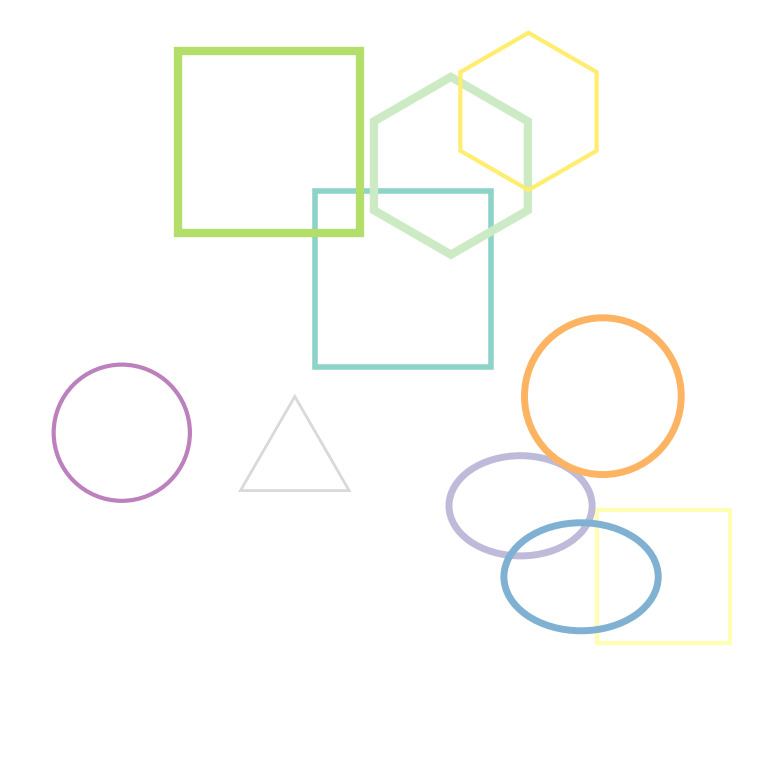[{"shape": "square", "thickness": 2, "radius": 0.57, "center": [0.523, 0.637]}, {"shape": "square", "thickness": 1.5, "radius": 0.43, "center": [0.862, 0.251]}, {"shape": "oval", "thickness": 2.5, "radius": 0.46, "center": [0.676, 0.343]}, {"shape": "oval", "thickness": 2.5, "radius": 0.5, "center": [0.755, 0.251]}, {"shape": "circle", "thickness": 2.5, "radius": 0.51, "center": [0.783, 0.485]}, {"shape": "square", "thickness": 3, "radius": 0.59, "center": [0.35, 0.816]}, {"shape": "triangle", "thickness": 1, "radius": 0.41, "center": [0.383, 0.404]}, {"shape": "circle", "thickness": 1.5, "radius": 0.44, "center": [0.158, 0.438]}, {"shape": "hexagon", "thickness": 3, "radius": 0.58, "center": [0.586, 0.785]}, {"shape": "hexagon", "thickness": 1.5, "radius": 0.51, "center": [0.686, 0.855]}]